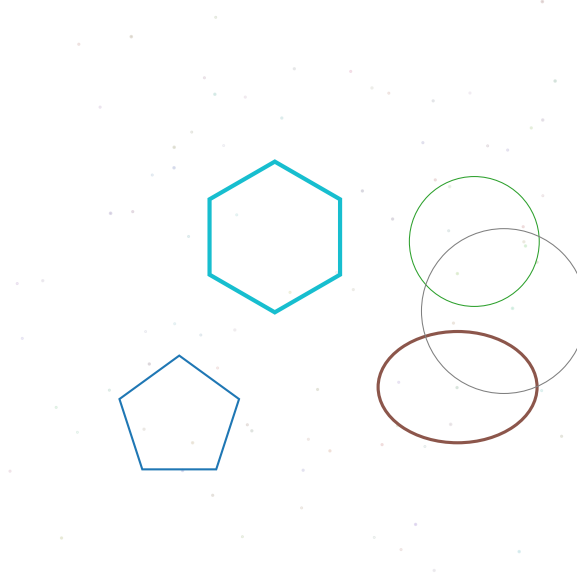[{"shape": "pentagon", "thickness": 1, "radius": 0.54, "center": [0.31, 0.274]}, {"shape": "circle", "thickness": 0.5, "radius": 0.56, "center": [0.821, 0.581]}, {"shape": "oval", "thickness": 1.5, "radius": 0.69, "center": [0.792, 0.329]}, {"shape": "circle", "thickness": 0.5, "radius": 0.71, "center": [0.873, 0.46]}, {"shape": "hexagon", "thickness": 2, "radius": 0.65, "center": [0.476, 0.589]}]